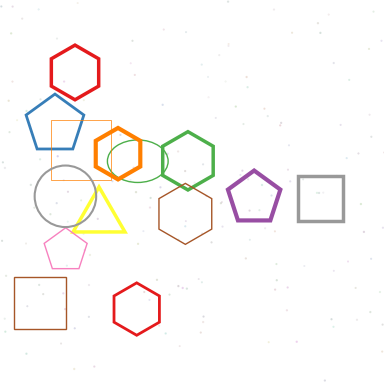[{"shape": "hexagon", "thickness": 2.5, "radius": 0.35, "center": [0.195, 0.812]}, {"shape": "hexagon", "thickness": 2, "radius": 0.34, "center": [0.355, 0.197]}, {"shape": "pentagon", "thickness": 2, "radius": 0.39, "center": [0.143, 0.677]}, {"shape": "oval", "thickness": 1, "radius": 0.39, "center": [0.358, 0.581]}, {"shape": "hexagon", "thickness": 2.5, "radius": 0.38, "center": [0.488, 0.582]}, {"shape": "pentagon", "thickness": 3, "radius": 0.36, "center": [0.66, 0.485]}, {"shape": "hexagon", "thickness": 3, "radius": 0.33, "center": [0.307, 0.601]}, {"shape": "square", "thickness": 0.5, "radius": 0.39, "center": [0.21, 0.611]}, {"shape": "triangle", "thickness": 2.5, "radius": 0.39, "center": [0.257, 0.436]}, {"shape": "square", "thickness": 1, "radius": 0.34, "center": [0.104, 0.212]}, {"shape": "hexagon", "thickness": 1, "radius": 0.4, "center": [0.481, 0.444]}, {"shape": "pentagon", "thickness": 1, "radius": 0.29, "center": [0.171, 0.35]}, {"shape": "square", "thickness": 2.5, "radius": 0.29, "center": [0.833, 0.484]}, {"shape": "circle", "thickness": 1.5, "radius": 0.4, "center": [0.17, 0.49]}]